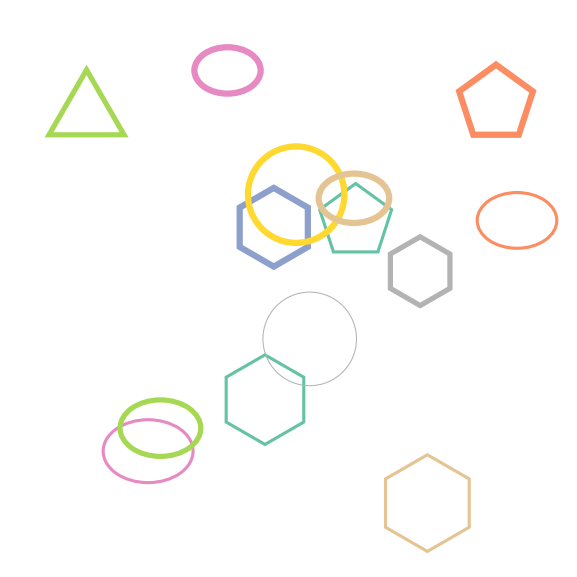[{"shape": "pentagon", "thickness": 1.5, "radius": 0.33, "center": [0.616, 0.616]}, {"shape": "hexagon", "thickness": 1.5, "radius": 0.39, "center": [0.459, 0.307]}, {"shape": "pentagon", "thickness": 3, "radius": 0.34, "center": [0.859, 0.82]}, {"shape": "oval", "thickness": 1.5, "radius": 0.34, "center": [0.895, 0.617]}, {"shape": "hexagon", "thickness": 3, "radius": 0.34, "center": [0.474, 0.606]}, {"shape": "oval", "thickness": 1.5, "radius": 0.39, "center": [0.256, 0.218]}, {"shape": "oval", "thickness": 3, "radius": 0.29, "center": [0.394, 0.877]}, {"shape": "triangle", "thickness": 2.5, "radius": 0.37, "center": [0.15, 0.803]}, {"shape": "oval", "thickness": 2.5, "radius": 0.35, "center": [0.278, 0.258]}, {"shape": "circle", "thickness": 3, "radius": 0.42, "center": [0.513, 0.662]}, {"shape": "hexagon", "thickness": 1.5, "radius": 0.42, "center": [0.74, 0.128]}, {"shape": "oval", "thickness": 3, "radius": 0.31, "center": [0.613, 0.656]}, {"shape": "circle", "thickness": 0.5, "radius": 0.41, "center": [0.536, 0.412]}, {"shape": "hexagon", "thickness": 2.5, "radius": 0.3, "center": [0.728, 0.53]}]